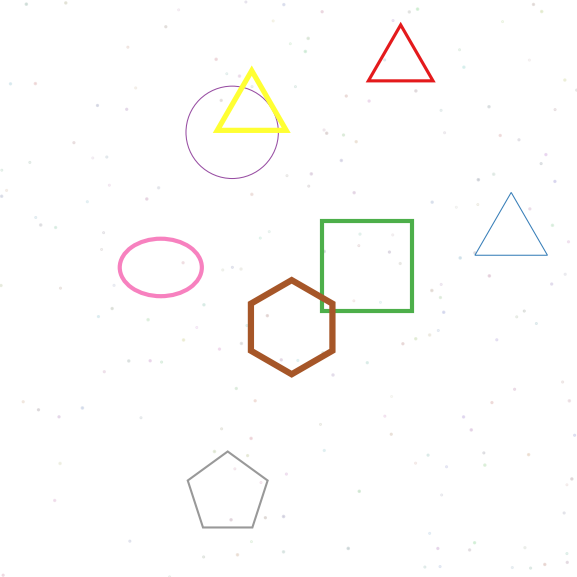[{"shape": "triangle", "thickness": 1.5, "radius": 0.32, "center": [0.694, 0.891]}, {"shape": "triangle", "thickness": 0.5, "radius": 0.36, "center": [0.885, 0.593]}, {"shape": "square", "thickness": 2, "radius": 0.39, "center": [0.635, 0.539]}, {"shape": "circle", "thickness": 0.5, "radius": 0.4, "center": [0.402, 0.77]}, {"shape": "triangle", "thickness": 2.5, "radius": 0.34, "center": [0.436, 0.808]}, {"shape": "hexagon", "thickness": 3, "radius": 0.41, "center": [0.505, 0.433]}, {"shape": "oval", "thickness": 2, "radius": 0.36, "center": [0.278, 0.536]}, {"shape": "pentagon", "thickness": 1, "radius": 0.36, "center": [0.394, 0.145]}]